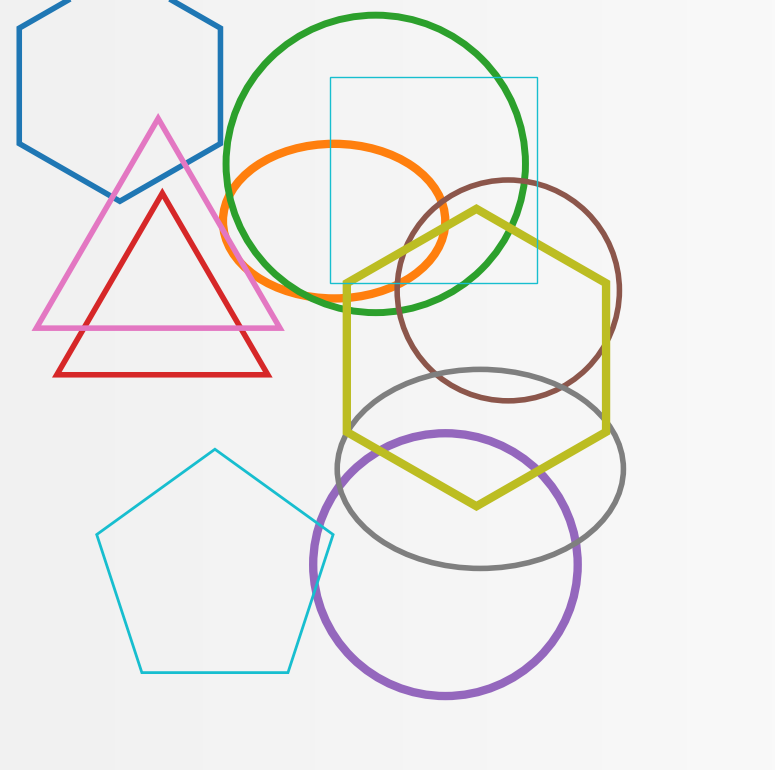[{"shape": "hexagon", "thickness": 2, "radius": 0.75, "center": [0.155, 0.888]}, {"shape": "oval", "thickness": 3, "radius": 0.72, "center": [0.431, 0.713]}, {"shape": "circle", "thickness": 2.5, "radius": 0.97, "center": [0.485, 0.787]}, {"shape": "triangle", "thickness": 2, "radius": 0.79, "center": [0.209, 0.592]}, {"shape": "circle", "thickness": 3, "radius": 0.85, "center": [0.575, 0.267]}, {"shape": "circle", "thickness": 2, "radius": 0.72, "center": [0.656, 0.623]}, {"shape": "triangle", "thickness": 2, "radius": 0.91, "center": [0.204, 0.665]}, {"shape": "oval", "thickness": 2, "radius": 0.92, "center": [0.62, 0.391]}, {"shape": "hexagon", "thickness": 3, "radius": 0.97, "center": [0.615, 0.536]}, {"shape": "square", "thickness": 0.5, "radius": 0.67, "center": [0.559, 0.766]}, {"shape": "pentagon", "thickness": 1, "radius": 0.8, "center": [0.277, 0.256]}]